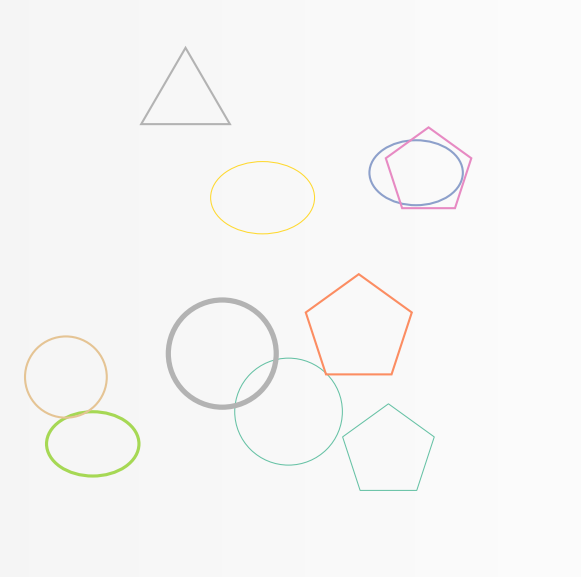[{"shape": "pentagon", "thickness": 0.5, "radius": 0.41, "center": [0.668, 0.217]}, {"shape": "circle", "thickness": 0.5, "radius": 0.46, "center": [0.496, 0.286]}, {"shape": "pentagon", "thickness": 1, "radius": 0.48, "center": [0.617, 0.428]}, {"shape": "oval", "thickness": 1, "radius": 0.4, "center": [0.716, 0.7]}, {"shape": "pentagon", "thickness": 1, "radius": 0.39, "center": [0.737, 0.701]}, {"shape": "oval", "thickness": 1.5, "radius": 0.4, "center": [0.16, 0.231]}, {"shape": "oval", "thickness": 0.5, "radius": 0.45, "center": [0.452, 0.657]}, {"shape": "circle", "thickness": 1, "radius": 0.35, "center": [0.113, 0.346]}, {"shape": "triangle", "thickness": 1, "radius": 0.44, "center": [0.319, 0.828]}, {"shape": "circle", "thickness": 2.5, "radius": 0.46, "center": [0.382, 0.387]}]